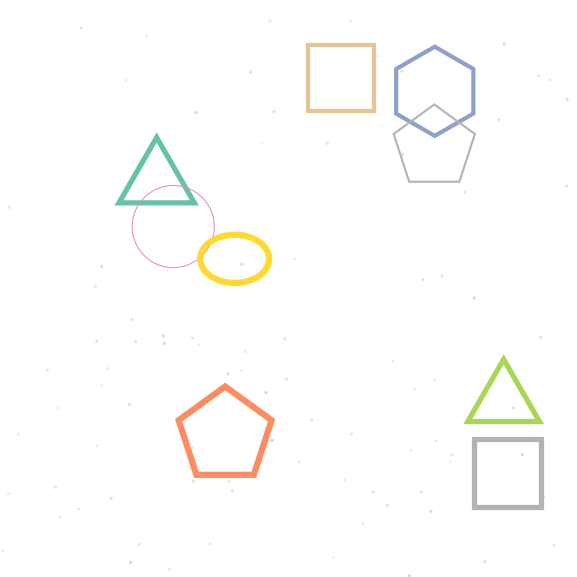[{"shape": "triangle", "thickness": 2.5, "radius": 0.38, "center": [0.271, 0.686]}, {"shape": "pentagon", "thickness": 3, "radius": 0.42, "center": [0.39, 0.245]}, {"shape": "hexagon", "thickness": 2, "radius": 0.39, "center": [0.753, 0.841]}, {"shape": "circle", "thickness": 0.5, "radius": 0.36, "center": [0.3, 0.607]}, {"shape": "triangle", "thickness": 2.5, "radius": 0.36, "center": [0.872, 0.305]}, {"shape": "oval", "thickness": 3, "radius": 0.3, "center": [0.406, 0.551]}, {"shape": "square", "thickness": 2, "radius": 0.29, "center": [0.59, 0.863]}, {"shape": "square", "thickness": 2.5, "radius": 0.29, "center": [0.879, 0.18]}, {"shape": "pentagon", "thickness": 1, "radius": 0.37, "center": [0.752, 0.744]}]